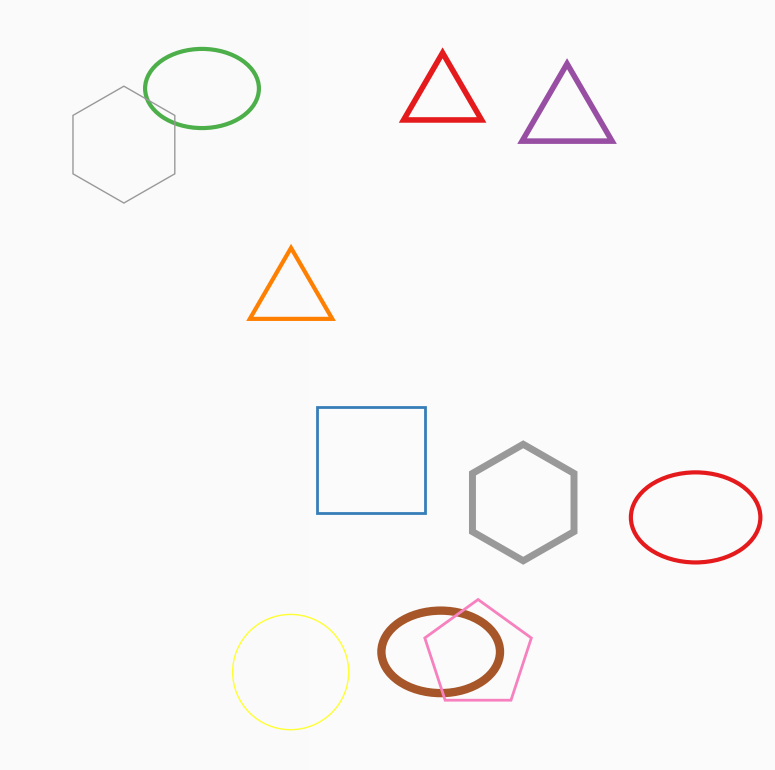[{"shape": "oval", "thickness": 1.5, "radius": 0.42, "center": [0.898, 0.328]}, {"shape": "triangle", "thickness": 2, "radius": 0.29, "center": [0.571, 0.873]}, {"shape": "square", "thickness": 1, "radius": 0.35, "center": [0.479, 0.403]}, {"shape": "oval", "thickness": 1.5, "radius": 0.37, "center": [0.261, 0.885]}, {"shape": "triangle", "thickness": 2, "radius": 0.34, "center": [0.732, 0.85]}, {"shape": "triangle", "thickness": 1.5, "radius": 0.31, "center": [0.376, 0.617]}, {"shape": "circle", "thickness": 0.5, "radius": 0.37, "center": [0.375, 0.127]}, {"shape": "oval", "thickness": 3, "radius": 0.38, "center": [0.569, 0.153]}, {"shape": "pentagon", "thickness": 1, "radius": 0.36, "center": [0.617, 0.149]}, {"shape": "hexagon", "thickness": 0.5, "radius": 0.38, "center": [0.16, 0.812]}, {"shape": "hexagon", "thickness": 2.5, "radius": 0.38, "center": [0.675, 0.347]}]